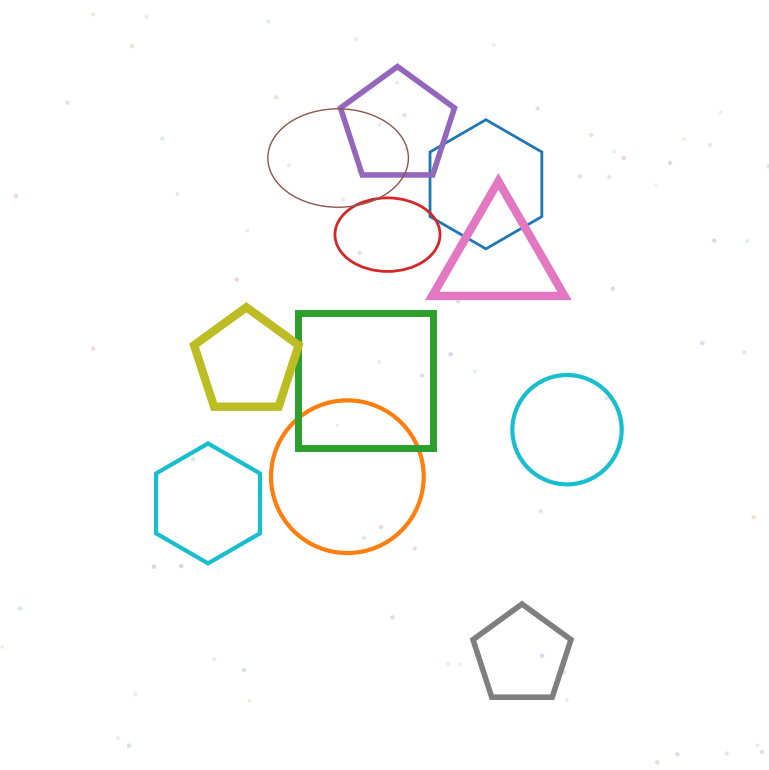[{"shape": "hexagon", "thickness": 1, "radius": 0.42, "center": [0.631, 0.761]}, {"shape": "circle", "thickness": 1.5, "radius": 0.5, "center": [0.451, 0.381]}, {"shape": "square", "thickness": 2.5, "radius": 0.44, "center": [0.475, 0.506]}, {"shape": "oval", "thickness": 1, "radius": 0.34, "center": [0.503, 0.695]}, {"shape": "pentagon", "thickness": 2, "radius": 0.39, "center": [0.516, 0.836]}, {"shape": "oval", "thickness": 0.5, "radius": 0.46, "center": [0.439, 0.795]}, {"shape": "triangle", "thickness": 3, "radius": 0.5, "center": [0.647, 0.665]}, {"shape": "pentagon", "thickness": 2, "radius": 0.33, "center": [0.678, 0.149]}, {"shape": "pentagon", "thickness": 3, "radius": 0.36, "center": [0.32, 0.53]}, {"shape": "hexagon", "thickness": 1.5, "radius": 0.39, "center": [0.27, 0.346]}, {"shape": "circle", "thickness": 1.5, "radius": 0.35, "center": [0.736, 0.442]}]